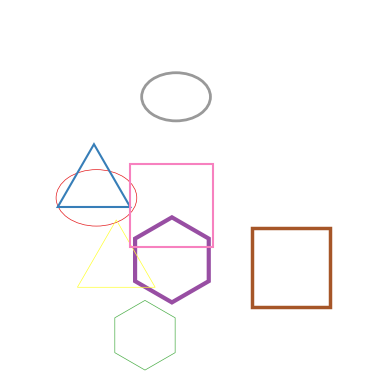[{"shape": "oval", "thickness": 0.5, "radius": 0.52, "center": [0.25, 0.486]}, {"shape": "triangle", "thickness": 1.5, "radius": 0.54, "center": [0.244, 0.517]}, {"shape": "hexagon", "thickness": 0.5, "radius": 0.45, "center": [0.377, 0.129]}, {"shape": "hexagon", "thickness": 3, "radius": 0.55, "center": [0.447, 0.325]}, {"shape": "triangle", "thickness": 0.5, "radius": 0.58, "center": [0.302, 0.312]}, {"shape": "square", "thickness": 2.5, "radius": 0.51, "center": [0.756, 0.305]}, {"shape": "square", "thickness": 1.5, "radius": 0.54, "center": [0.446, 0.467]}, {"shape": "oval", "thickness": 2, "radius": 0.45, "center": [0.457, 0.749]}]